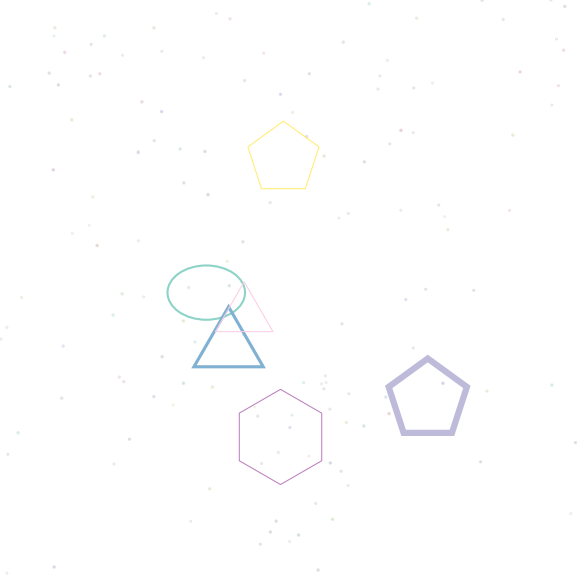[{"shape": "oval", "thickness": 1, "radius": 0.34, "center": [0.357, 0.492]}, {"shape": "pentagon", "thickness": 3, "radius": 0.36, "center": [0.741, 0.307]}, {"shape": "triangle", "thickness": 1.5, "radius": 0.35, "center": [0.396, 0.399]}, {"shape": "triangle", "thickness": 0.5, "radius": 0.29, "center": [0.423, 0.454]}, {"shape": "hexagon", "thickness": 0.5, "radius": 0.41, "center": [0.486, 0.243]}, {"shape": "pentagon", "thickness": 0.5, "radius": 0.32, "center": [0.491, 0.725]}]